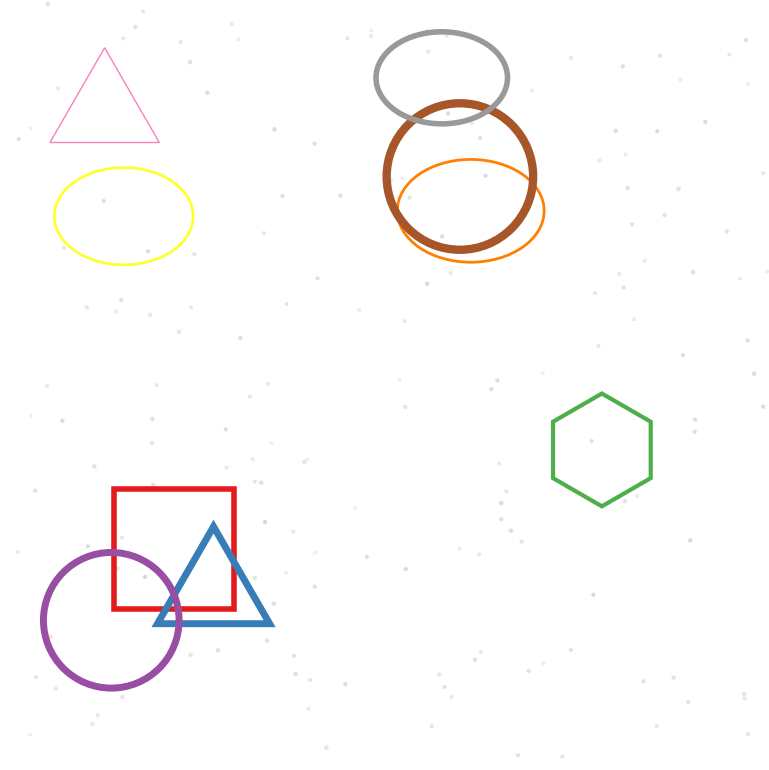[{"shape": "square", "thickness": 2, "radius": 0.39, "center": [0.226, 0.287]}, {"shape": "triangle", "thickness": 2.5, "radius": 0.42, "center": [0.277, 0.232]}, {"shape": "hexagon", "thickness": 1.5, "radius": 0.37, "center": [0.782, 0.416]}, {"shape": "circle", "thickness": 2.5, "radius": 0.44, "center": [0.144, 0.194]}, {"shape": "oval", "thickness": 1, "radius": 0.48, "center": [0.611, 0.726]}, {"shape": "oval", "thickness": 1, "radius": 0.45, "center": [0.161, 0.719]}, {"shape": "circle", "thickness": 3, "radius": 0.48, "center": [0.597, 0.771]}, {"shape": "triangle", "thickness": 0.5, "radius": 0.41, "center": [0.136, 0.856]}, {"shape": "oval", "thickness": 2, "radius": 0.43, "center": [0.574, 0.899]}]